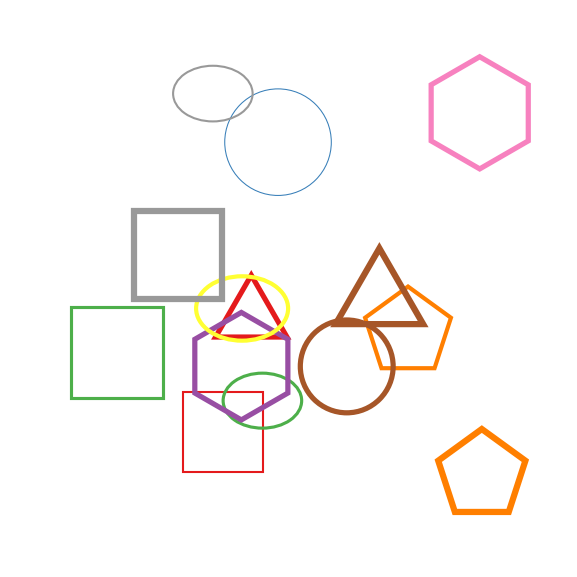[{"shape": "square", "thickness": 1, "radius": 0.35, "center": [0.386, 0.251]}, {"shape": "triangle", "thickness": 2.5, "radius": 0.36, "center": [0.435, 0.451]}, {"shape": "circle", "thickness": 0.5, "radius": 0.46, "center": [0.481, 0.753]}, {"shape": "square", "thickness": 1.5, "radius": 0.4, "center": [0.203, 0.389]}, {"shape": "oval", "thickness": 1.5, "radius": 0.34, "center": [0.454, 0.305]}, {"shape": "hexagon", "thickness": 2.5, "radius": 0.47, "center": [0.418, 0.365]}, {"shape": "pentagon", "thickness": 3, "radius": 0.4, "center": [0.834, 0.177]}, {"shape": "pentagon", "thickness": 2, "radius": 0.39, "center": [0.707, 0.425]}, {"shape": "oval", "thickness": 2, "radius": 0.4, "center": [0.419, 0.465]}, {"shape": "triangle", "thickness": 3, "radius": 0.44, "center": [0.657, 0.482]}, {"shape": "circle", "thickness": 2.5, "radius": 0.4, "center": [0.6, 0.365]}, {"shape": "hexagon", "thickness": 2.5, "radius": 0.49, "center": [0.831, 0.804]}, {"shape": "oval", "thickness": 1, "radius": 0.34, "center": [0.369, 0.837]}, {"shape": "square", "thickness": 3, "radius": 0.38, "center": [0.308, 0.557]}]